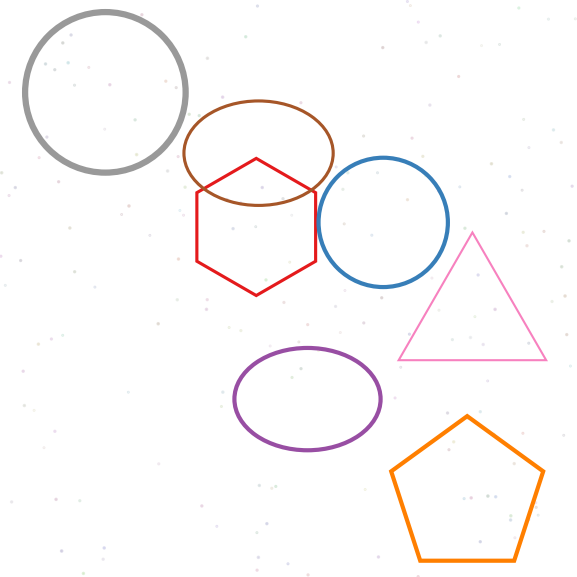[{"shape": "hexagon", "thickness": 1.5, "radius": 0.59, "center": [0.444, 0.606]}, {"shape": "circle", "thickness": 2, "radius": 0.56, "center": [0.664, 0.614]}, {"shape": "oval", "thickness": 2, "radius": 0.63, "center": [0.532, 0.308]}, {"shape": "pentagon", "thickness": 2, "radius": 0.69, "center": [0.809, 0.14]}, {"shape": "oval", "thickness": 1.5, "radius": 0.65, "center": [0.448, 0.734]}, {"shape": "triangle", "thickness": 1, "radius": 0.74, "center": [0.818, 0.449]}, {"shape": "circle", "thickness": 3, "radius": 0.69, "center": [0.182, 0.839]}]